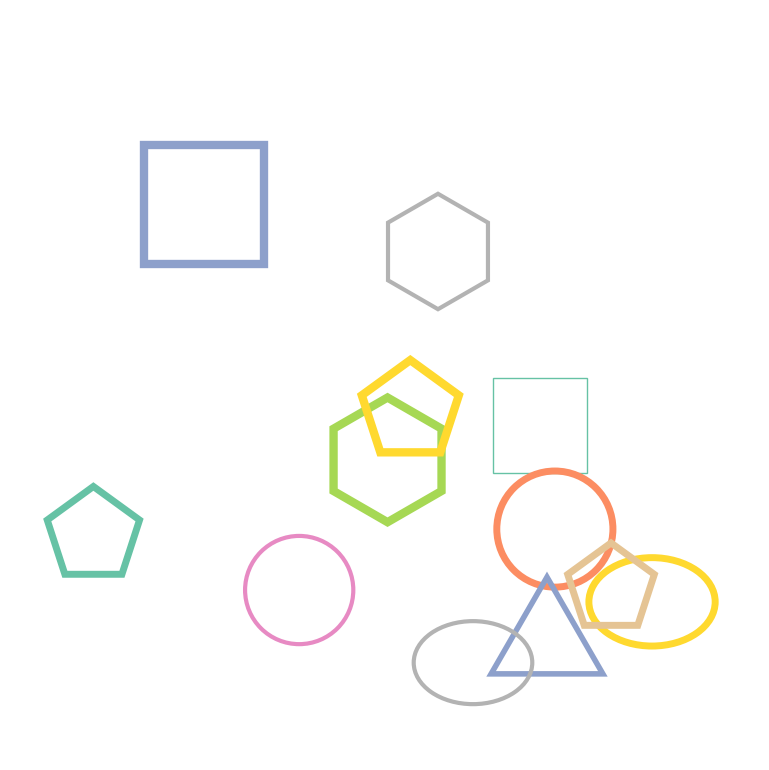[{"shape": "pentagon", "thickness": 2.5, "radius": 0.32, "center": [0.121, 0.305]}, {"shape": "square", "thickness": 0.5, "radius": 0.31, "center": [0.701, 0.447]}, {"shape": "circle", "thickness": 2.5, "radius": 0.38, "center": [0.721, 0.313]}, {"shape": "triangle", "thickness": 2, "radius": 0.42, "center": [0.71, 0.167]}, {"shape": "square", "thickness": 3, "radius": 0.39, "center": [0.265, 0.735]}, {"shape": "circle", "thickness": 1.5, "radius": 0.35, "center": [0.389, 0.234]}, {"shape": "hexagon", "thickness": 3, "radius": 0.4, "center": [0.503, 0.403]}, {"shape": "oval", "thickness": 2.5, "radius": 0.41, "center": [0.847, 0.218]}, {"shape": "pentagon", "thickness": 3, "radius": 0.33, "center": [0.533, 0.466]}, {"shape": "pentagon", "thickness": 2.5, "radius": 0.3, "center": [0.794, 0.236]}, {"shape": "oval", "thickness": 1.5, "radius": 0.38, "center": [0.614, 0.139]}, {"shape": "hexagon", "thickness": 1.5, "radius": 0.37, "center": [0.569, 0.673]}]